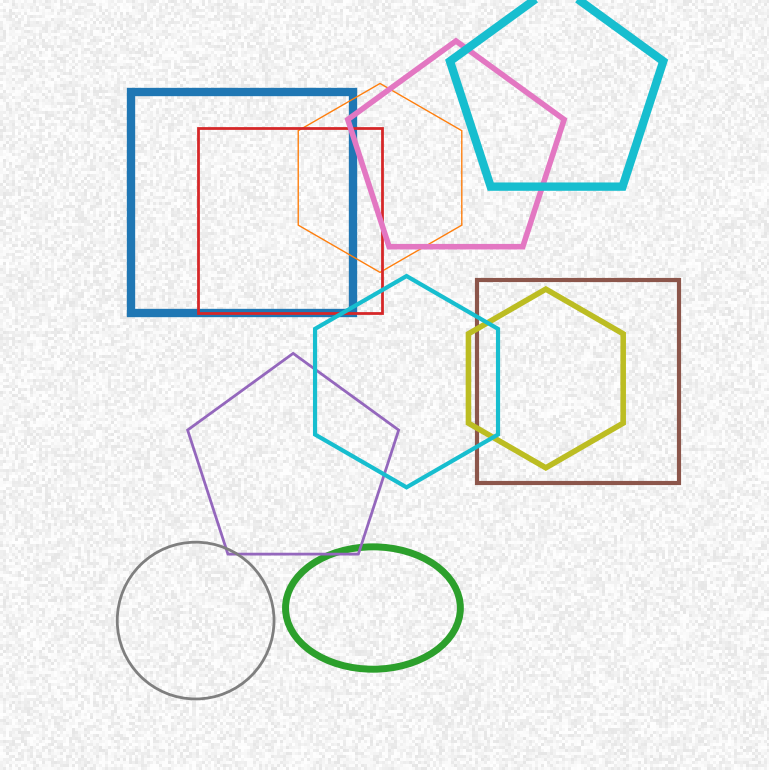[{"shape": "square", "thickness": 3, "radius": 0.72, "center": [0.314, 0.737]}, {"shape": "hexagon", "thickness": 0.5, "radius": 0.61, "center": [0.494, 0.769]}, {"shape": "oval", "thickness": 2.5, "radius": 0.57, "center": [0.484, 0.21]}, {"shape": "square", "thickness": 1, "radius": 0.6, "center": [0.377, 0.713]}, {"shape": "pentagon", "thickness": 1, "radius": 0.72, "center": [0.381, 0.397]}, {"shape": "square", "thickness": 1.5, "radius": 0.66, "center": [0.751, 0.504]}, {"shape": "pentagon", "thickness": 2, "radius": 0.74, "center": [0.592, 0.799]}, {"shape": "circle", "thickness": 1, "radius": 0.51, "center": [0.254, 0.194]}, {"shape": "hexagon", "thickness": 2, "radius": 0.58, "center": [0.709, 0.508]}, {"shape": "hexagon", "thickness": 1.5, "radius": 0.69, "center": [0.528, 0.504]}, {"shape": "pentagon", "thickness": 3, "radius": 0.73, "center": [0.723, 0.875]}]